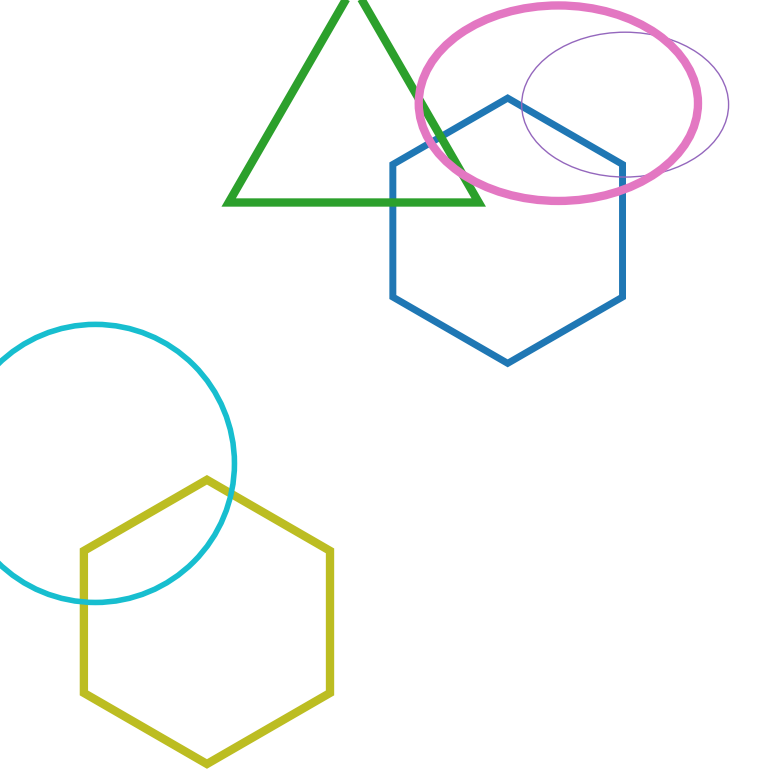[{"shape": "hexagon", "thickness": 2.5, "radius": 0.86, "center": [0.659, 0.7]}, {"shape": "triangle", "thickness": 3, "radius": 0.94, "center": [0.459, 0.831]}, {"shape": "oval", "thickness": 0.5, "radius": 0.67, "center": [0.812, 0.864]}, {"shape": "oval", "thickness": 3, "radius": 0.91, "center": [0.725, 0.866]}, {"shape": "hexagon", "thickness": 3, "radius": 0.92, "center": [0.269, 0.192]}, {"shape": "circle", "thickness": 2, "radius": 0.9, "center": [0.124, 0.398]}]